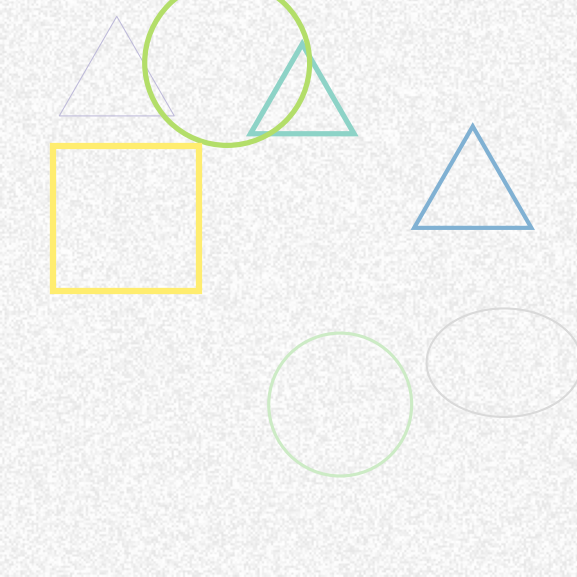[{"shape": "triangle", "thickness": 2.5, "radius": 0.52, "center": [0.523, 0.819]}, {"shape": "triangle", "thickness": 0.5, "radius": 0.57, "center": [0.202, 0.856]}, {"shape": "triangle", "thickness": 2, "radius": 0.59, "center": [0.819, 0.663]}, {"shape": "circle", "thickness": 2.5, "radius": 0.71, "center": [0.393, 0.89]}, {"shape": "oval", "thickness": 1, "radius": 0.67, "center": [0.873, 0.371]}, {"shape": "circle", "thickness": 1.5, "radius": 0.62, "center": [0.589, 0.299]}, {"shape": "square", "thickness": 3, "radius": 0.63, "center": [0.218, 0.621]}]